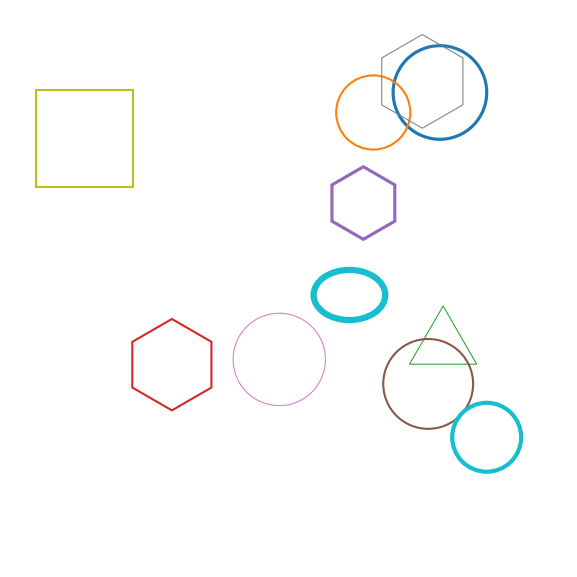[{"shape": "circle", "thickness": 1.5, "radius": 0.41, "center": [0.762, 0.839]}, {"shape": "circle", "thickness": 1, "radius": 0.32, "center": [0.646, 0.804]}, {"shape": "triangle", "thickness": 0.5, "radius": 0.34, "center": [0.767, 0.402]}, {"shape": "hexagon", "thickness": 1, "radius": 0.4, "center": [0.298, 0.368]}, {"shape": "hexagon", "thickness": 1.5, "radius": 0.31, "center": [0.629, 0.648]}, {"shape": "circle", "thickness": 1, "radius": 0.39, "center": [0.741, 0.334]}, {"shape": "circle", "thickness": 0.5, "radius": 0.4, "center": [0.484, 0.377]}, {"shape": "hexagon", "thickness": 0.5, "radius": 0.41, "center": [0.731, 0.858]}, {"shape": "square", "thickness": 1, "radius": 0.42, "center": [0.147, 0.76]}, {"shape": "oval", "thickness": 3, "radius": 0.31, "center": [0.605, 0.488]}, {"shape": "circle", "thickness": 2, "radius": 0.3, "center": [0.843, 0.242]}]